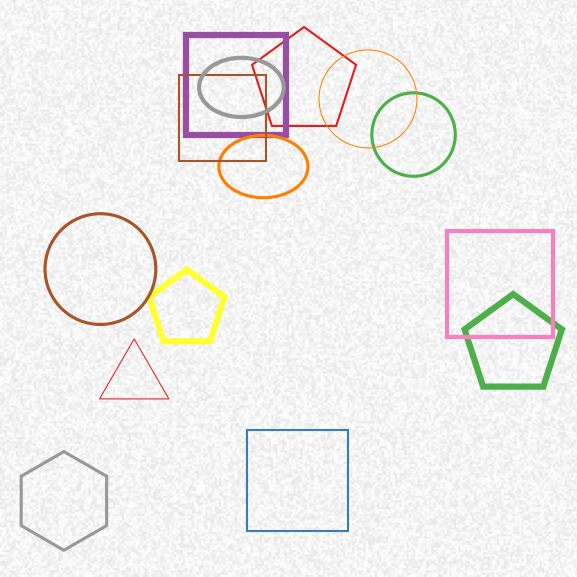[{"shape": "pentagon", "thickness": 1, "radius": 0.47, "center": [0.526, 0.858]}, {"shape": "triangle", "thickness": 0.5, "radius": 0.35, "center": [0.232, 0.343]}, {"shape": "square", "thickness": 1, "radius": 0.43, "center": [0.515, 0.167]}, {"shape": "pentagon", "thickness": 3, "radius": 0.44, "center": [0.889, 0.401]}, {"shape": "circle", "thickness": 1.5, "radius": 0.36, "center": [0.716, 0.766]}, {"shape": "square", "thickness": 3, "radius": 0.43, "center": [0.408, 0.852]}, {"shape": "circle", "thickness": 0.5, "radius": 0.42, "center": [0.637, 0.828]}, {"shape": "oval", "thickness": 1.5, "radius": 0.39, "center": [0.456, 0.711]}, {"shape": "pentagon", "thickness": 3, "radius": 0.34, "center": [0.324, 0.464]}, {"shape": "circle", "thickness": 1.5, "radius": 0.48, "center": [0.174, 0.533]}, {"shape": "square", "thickness": 1, "radius": 0.37, "center": [0.385, 0.795]}, {"shape": "square", "thickness": 2, "radius": 0.46, "center": [0.866, 0.507]}, {"shape": "hexagon", "thickness": 1.5, "radius": 0.43, "center": [0.111, 0.132]}, {"shape": "oval", "thickness": 2, "radius": 0.37, "center": [0.418, 0.848]}]